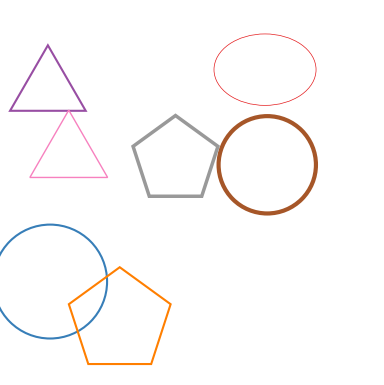[{"shape": "oval", "thickness": 0.5, "radius": 0.66, "center": [0.688, 0.819]}, {"shape": "circle", "thickness": 1.5, "radius": 0.74, "center": [0.13, 0.269]}, {"shape": "triangle", "thickness": 1.5, "radius": 0.57, "center": [0.124, 0.769]}, {"shape": "pentagon", "thickness": 1.5, "radius": 0.69, "center": [0.311, 0.167]}, {"shape": "circle", "thickness": 3, "radius": 0.63, "center": [0.694, 0.572]}, {"shape": "triangle", "thickness": 1, "radius": 0.58, "center": [0.179, 0.597]}, {"shape": "pentagon", "thickness": 2.5, "radius": 0.58, "center": [0.456, 0.584]}]